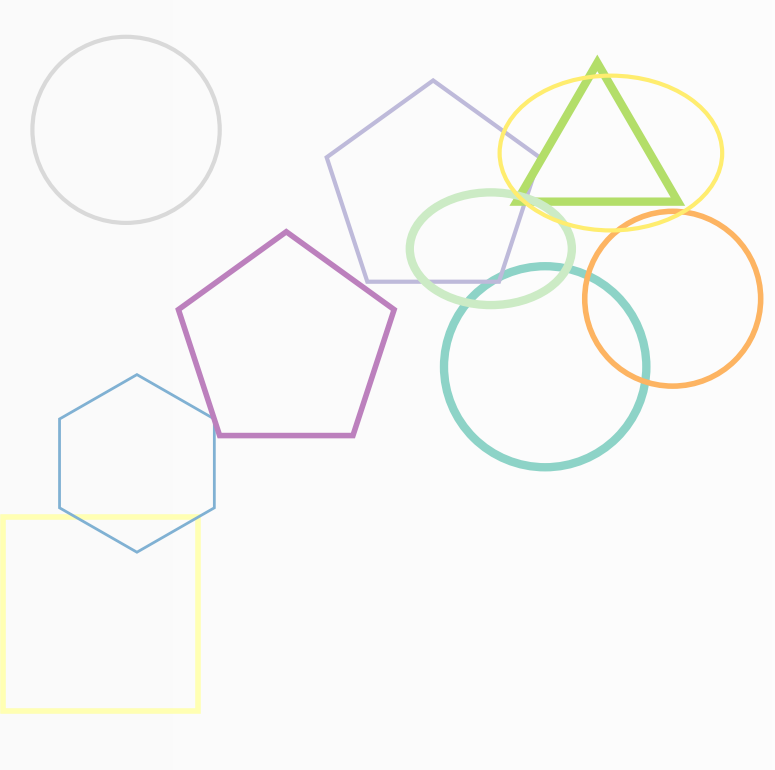[{"shape": "circle", "thickness": 3, "radius": 0.65, "center": [0.703, 0.524]}, {"shape": "square", "thickness": 2, "radius": 0.63, "center": [0.13, 0.203]}, {"shape": "pentagon", "thickness": 1.5, "radius": 0.72, "center": [0.559, 0.751]}, {"shape": "hexagon", "thickness": 1, "radius": 0.58, "center": [0.177, 0.398]}, {"shape": "circle", "thickness": 2, "radius": 0.57, "center": [0.868, 0.612]}, {"shape": "triangle", "thickness": 3, "radius": 0.6, "center": [0.771, 0.798]}, {"shape": "circle", "thickness": 1.5, "radius": 0.6, "center": [0.163, 0.831]}, {"shape": "pentagon", "thickness": 2, "radius": 0.73, "center": [0.369, 0.553]}, {"shape": "oval", "thickness": 3, "radius": 0.52, "center": [0.633, 0.677]}, {"shape": "oval", "thickness": 1.5, "radius": 0.72, "center": [0.788, 0.801]}]